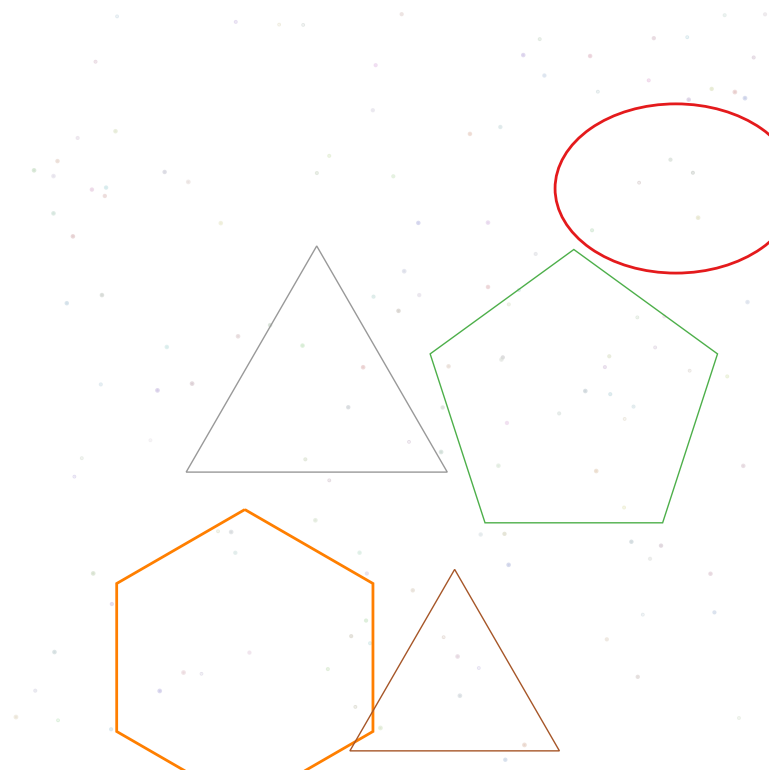[{"shape": "oval", "thickness": 1, "radius": 0.78, "center": [0.878, 0.755]}, {"shape": "pentagon", "thickness": 0.5, "radius": 0.98, "center": [0.745, 0.48]}, {"shape": "hexagon", "thickness": 1, "radius": 0.96, "center": [0.318, 0.146]}, {"shape": "triangle", "thickness": 0.5, "radius": 0.79, "center": [0.59, 0.103]}, {"shape": "triangle", "thickness": 0.5, "radius": 0.98, "center": [0.411, 0.485]}]